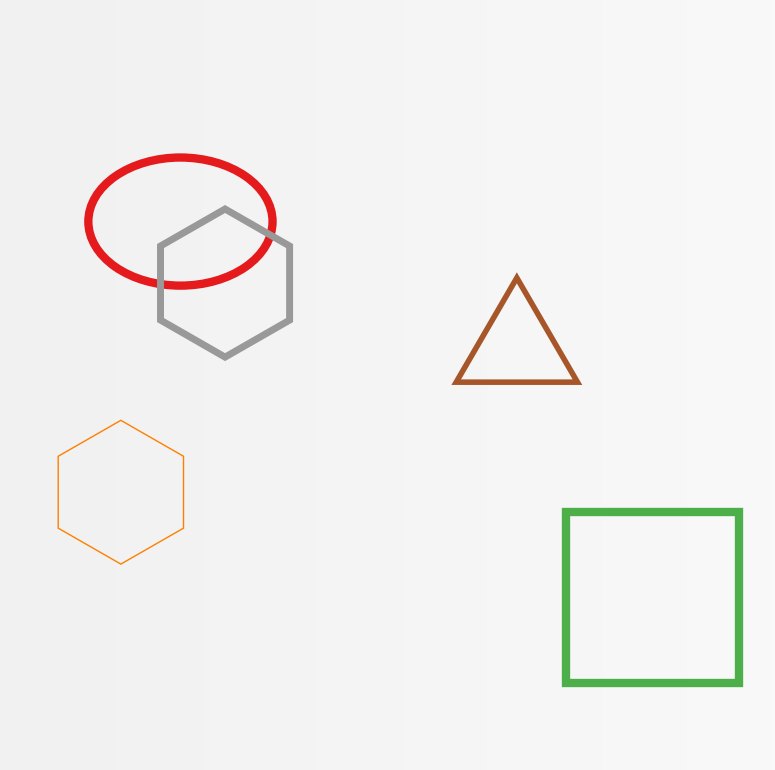[{"shape": "oval", "thickness": 3, "radius": 0.59, "center": [0.233, 0.712]}, {"shape": "square", "thickness": 3, "radius": 0.56, "center": [0.842, 0.224]}, {"shape": "hexagon", "thickness": 0.5, "radius": 0.47, "center": [0.156, 0.361]}, {"shape": "triangle", "thickness": 2, "radius": 0.45, "center": [0.667, 0.549]}, {"shape": "hexagon", "thickness": 2.5, "radius": 0.48, "center": [0.29, 0.632]}]